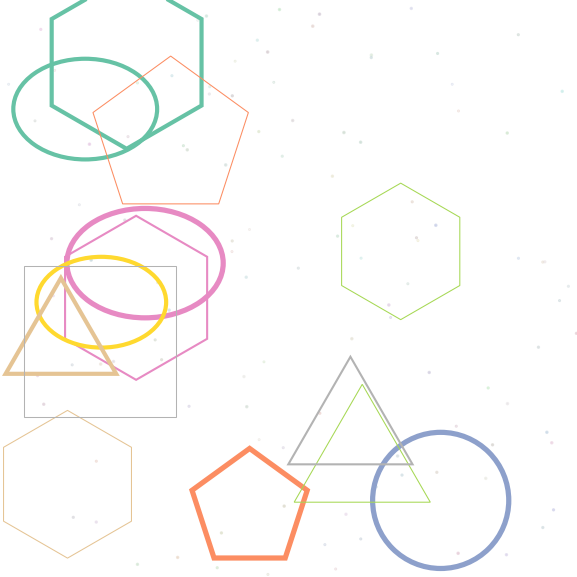[{"shape": "oval", "thickness": 2, "radius": 0.62, "center": [0.148, 0.81]}, {"shape": "hexagon", "thickness": 2, "radius": 0.75, "center": [0.219, 0.891]}, {"shape": "pentagon", "thickness": 0.5, "radius": 0.71, "center": [0.296, 0.761]}, {"shape": "pentagon", "thickness": 2.5, "radius": 0.52, "center": [0.432, 0.118]}, {"shape": "circle", "thickness": 2.5, "radius": 0.59, "center": [0.763, 0.133]}, {"shape": "oval", "thickness": 2.5, "radius": 0.68, "center": [0.251, 0.543]}, {"shape": "hexagon", "thickness": 1, "radius": 0.71, "center": [0.236, 0.483]}, {"shape": "hexagon", "thickness": 0.5, "radius": 0.59, "center": [0.694, 0.564]}, {"shape": "triangle", "thickness": 0.5, "radius": 0.68, "center": [0.627, 0.198]}, {"shape": "oval", "thickness": 2, "radius": 0.56, "center": [0.175, 0.476]}, {"shape": "hexagon", "thickness": 0.5, "radius": 0.64, "center": [0.117, 0.161]}, {"shape": "triangle", "thickness": 2, "radius": 0.55, "center": [0.105, 0.407]}, {"shape": "triangle", "thickness": 1, "radius": 0.62, "center": [0.607, 0.257]}, {"shape": "square", "thickness": 0.5, "radius": 0.66, "center": [0.173, 0.408]}]